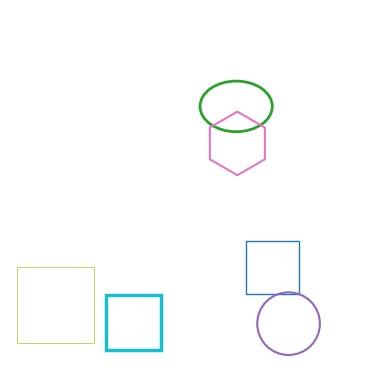[{"shape": "square", "thickness": 1, "radius": 0.34, "center": [0.707, 0.304]}, {"shape": "oval", "thickness": 2, "radius": 0.47, "center": [0.613, 0.724]}, {"shape": "circle", "thickness": 1.5, "radius": 0.41, "center": [0.75, 0.159]}, {"shape": "hexagon", "thickness": 1.5, "radius": 0.41, "center": [0.617, 0.627]}, {"shape": "square", "thickness": 0.5, "radius": 0.5, "center": [0.144, 0.208]}, {"shape": "square", "thickness": 2.5, "radius": 0.35, "center": [0.346, 0.162]}]